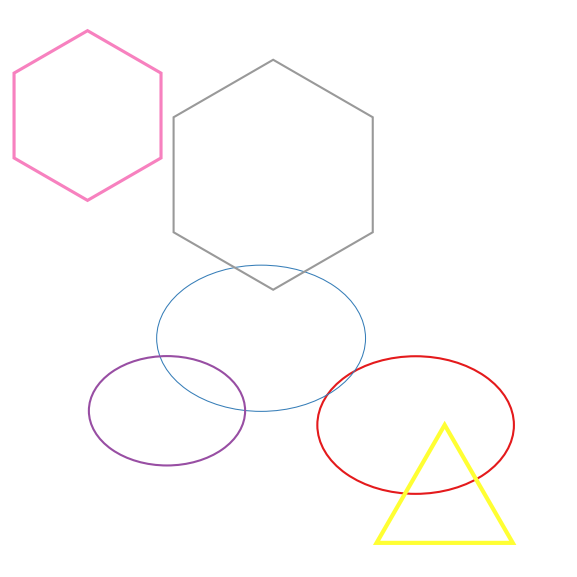[{"shape": "oval", "thickness": 1, "radius": 0.85, "center": [0.72, 0.263]}, {"shape": "oval", "thickness": 0.5, "radius": 0.9, "center": [0.452, 0.413]}, {"shape": "oval", "thickness": 1, "radius": 0.68, "center": [0.289, 0.288]}, {"shape": "triangle", "thickness": 2, "radius": 0.68, "center": [0.77, 0.127]}, {"shape": "hexagon", "thickness": 1.5, "radius": 0.73, "center": [0.152, 0.799]}, {"shape": "hexagon", "thickness": 1, "radius": 1.0, "center": [0.473, 0.697]}]